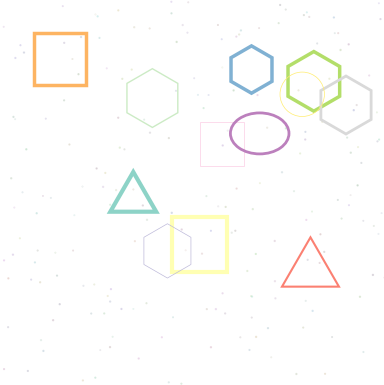[{"shape": "triangle", "thickness": 3, "radius": 0.34, "center": [0.346, 0.484]}, {"shape": "square", "thickness": 3, "radius": 0.35, "center": [0.518, 0.365]}, {"shape": "hexagon", "thickness": 0.5, "radius": 0.35, "center": [0.435, 0.348]}, {"shape": "triangle", "thickness": 1.5, "radius": 0.43, "center": [0.806, 0.298]}, {"shape": "hexagon", "thickness": 2.5, "radius": 0.31, "center": [0.653, 0.819]}, {"shape": "square", "thickness": 2.5, "radius": 0.34, "center": [0.156, 0.847]}, {"shape": "hexagon", "thickness": 2.5, "radius": 0.39, "center": [0.815, 0.789]}, {"shape": "square", "thickness": 0.5, "radius": 0.29, "center": [0.576, 0.625]}, {"shape": "hexagon", "thickness": 2, "radius": 0.38, "center": [0.899, 0.727]}, {"shape": "oval", "thickness": 2, "radius": 0.38, "center": [0.675, 0.653]}, {"shape": "hexagon", "thickness": 1, "radius": 0.38, "center": [0.396, 0.745]}, {"shape": "circle", "thickness": 0.5, "radius": 0.29, "center": [0.785, 0.755]}]